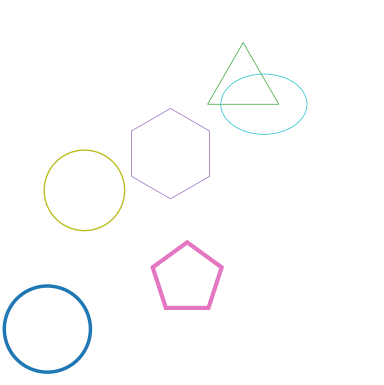[{"shape": "circle", "thickness": 2.5, "radius": 0.56, "center": [0.123, 0.145]}, {"shape": "triangle", "thickness": 0.5, "radius": 0.53, "center": [0.632, 0.783]}, {"shape": "hexagon", "thickness": 0.5, "radius": 0.59, "center": [0.443, 0.601]}, {"shape": "pentagon", "thickness": 3, "radius": 0.47, "center": [0.486, 0.276]}, {"shape": "circle", "thickness": 1, "radius": 0.52, "center": [0.219, 0.506]}, {"shape": "oval", "thickness": 0.5, "radius": 0.56, "center": [0.685, 0.729]}]